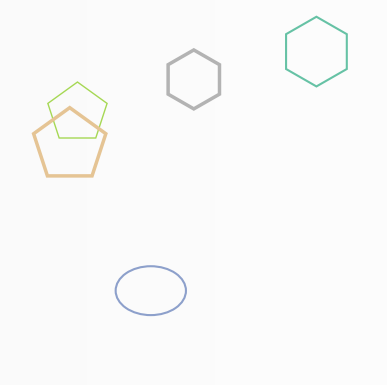[{"shape": "hexagon", "thickness": 1.5, "radius": 0.45, "center": [0.817, 0.866]}, {"shape": "oval", "thickness": 1.5, "radius": 0.45, "center": [0.389, 0.245]}, {"shape": "pentagon", "thickness": 1, "radius": 0.4, "center": [0.2, 0.707]}, {"shape": "pentagon", "thickness": 2.5, "radius": 0.49, "center": [0.18, 0.622]}, {"shape": "hexagon", "thickness": 2.5, "radius": 0.38, "center": [0.5, 0.794]}]